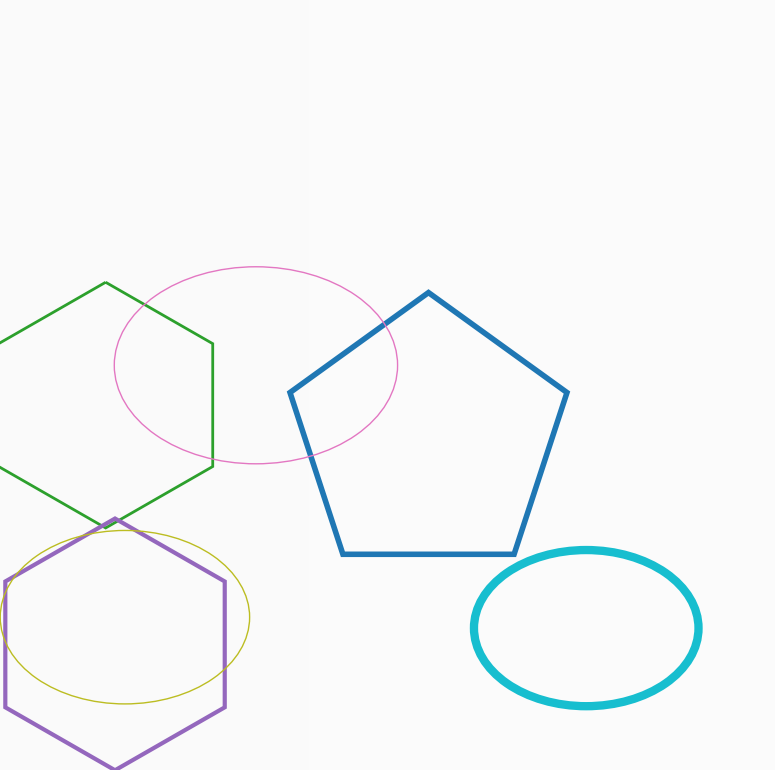[{"shape": "pentagon", "thickness": 2, "radius": 0.94, "center": [0.553, 0.432]}, {"shape": "hexagon", "thickness": 1, "radius": 0.8, "center": [0.136, 0.474]}, {"shape": "hexagon", "thickness": 1.5, "radius": 0.82, "center": [0.148, 0.163]}, {"shape": "oval", "thickness": 0.5, "radius": 0.91, "center": [0.33, 0.526]}, {"shape": "oval", "thickness": 0.5, "radius": 0.8, "center": [0.161, 0.198]}, {"shape": "oval", "thickness": 3, "radius": 0.72, "center": [0.756, 0.184]}]